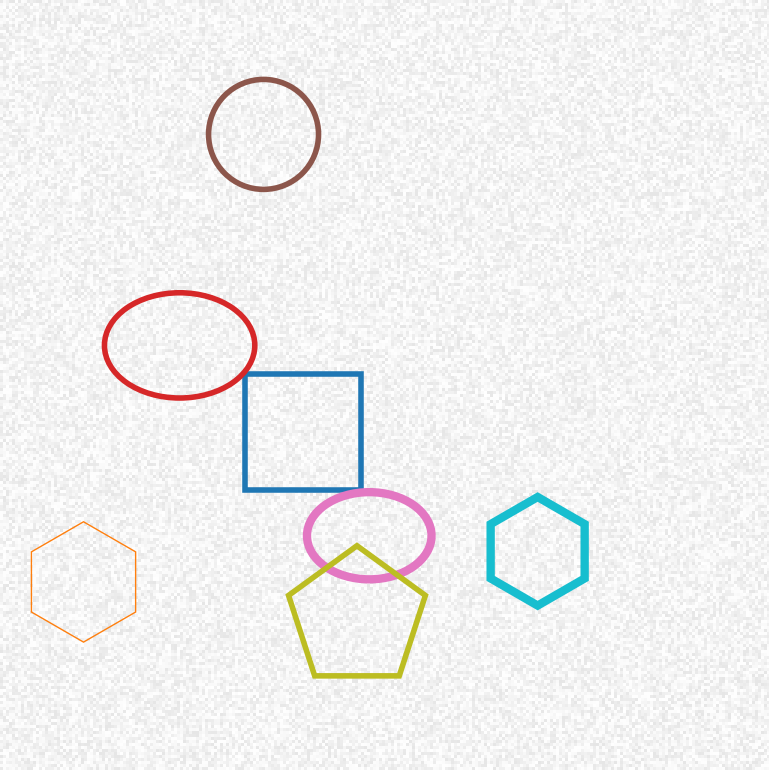[{"shape": "square", "thickness": 2, "radius": 0.38, "center": [0.394, 0.439]}, {"shape": "hexagon", "thickness": 0.5, "radius": 0.39, "center": [0.108, 0.244]}, {"shape": "oval", "thickness": 2, "radius": 0.49, "center": [0.233, 0.551]}, {"shape": "circle", "thickness": 2, "radius": 0.36, "center": [0.342, 0.825]}, {"shape": "oval", "thickness": 3, "radius": 0.4, "center": [0.48, 0.304]}, {"shape": "pentagon", "thickness": 2, "radius": 0.47, "center": [0.464, 0.198]}, {"shape": "hexagon", "thickness": 3, "radius": 0.35, "center": [0.698, 0.284]}]